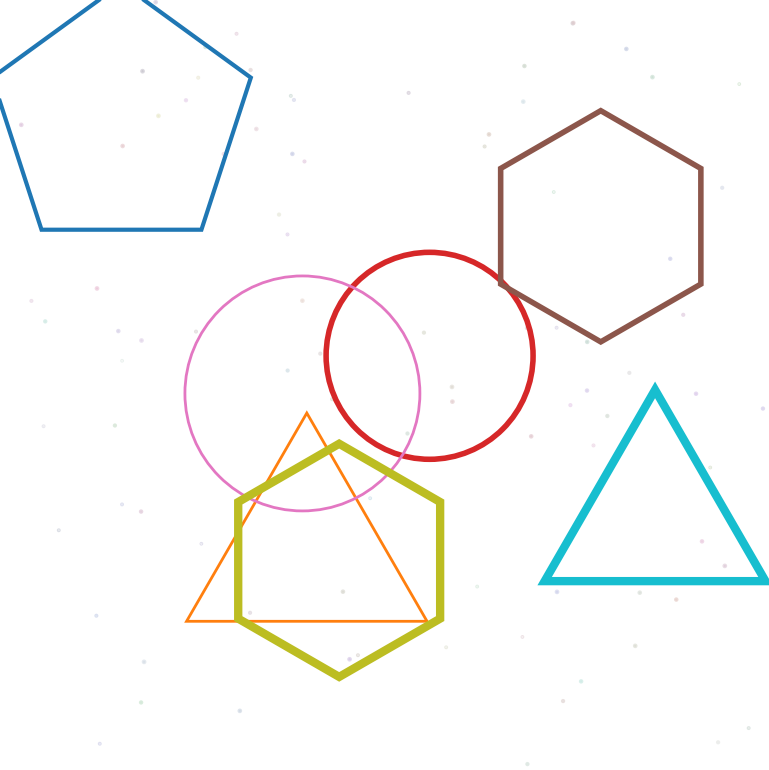[{"shape": "pentagon", "thickness": 1.5, "radius": 0.88, "center": [0.158, 0.845]}, {"shape": "triangle", "thickness": 1, "radius": 0.9, "center": [0.398, 0.283]}, {"shape": "circle", "thickness": 2, "radius": 0.67, "center": [0.558, 0.538]}, {"shape": "hexagon", "thickness": 2, "radius": 0.75, "center": [0.78, 0.706]}, {"shape": "circle", "thickness": 1, "radius": 0.76, "center": [0.393, 0.489]}, {"shape": "hexagon", "thickness": 3, "radius": 0.76, "center": [0.44, 0.272]}, {"shape": "triangle", "thickness": 3, "radius": 0.83, "center": [0.851, 0.328]}]